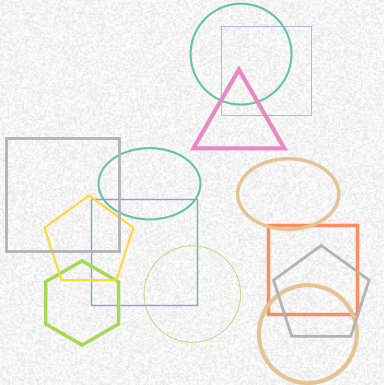[{"shape": "circle", "thickness": 1.5, "radius": 0.66, "center": [0.626, 0.859]}, {"shape": "oval", "thickness": 1.5, "radius": 0.66, "center": [0.388, 0.523]}, {"shape": "square", "thickness": 2.5, "radius": 0.58, "center": [0.812, 0.3]}, {"shape": "square", "thickness": 1, "radius": 0.69, "center": [0.374, 0.345]}, {"shape": "square", "thickness": 0.5, "radius": 0.58, "center": [0.69, 0.817]}, {"shape": "triangle", "thickness": 3, "radius": 0.68, "center": [0.62, 0.683]}, {"shape": "hexagon", "thickness": 2.5, "radius": 0.55, "center": [0.213, 0.213]}, {"shape": "circle", "thickness": 0.5, "radius": 0.63, "center": [0.499, 0.236]}, {"shape": "pentagon", "thickness": 1.5, "radius": 0.61, "center": [0.231, 0.371]}, {"shape": "oval", "thickness": 2.5, "radius": 0.66, "center": [0.749, 0.496]}, {"shape": "circle", "thickness": 3, "radius": 0.64, "center": [0.8, 0.132]}, {"shape": "square", "thickness": 2, "radius": 0.73, "center": [0.162, 0.494]}, {"shape": "pentagon", "thickness": 2, "radius": 0.65, "center": [0.834, 0.232]}]